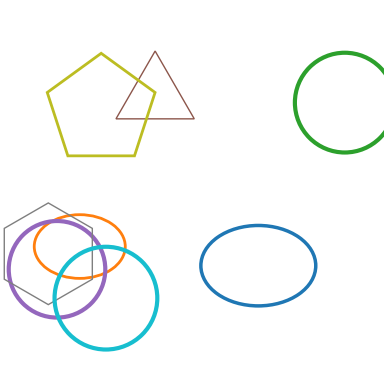[{"shape": "oval", "thickness": 2.5, "radius": 0.75, "center": [0.671, 0.31]}, {"shape": "oval", "thickness": 2, "radius": 0.59, "center": [0.207, 0.36]}, {"shape": "circle", "thickness": 3, "radius": 0.65, "center": [0.896, 0.733]}, {"shape": "circle", "thickness": 3, "radius": 0.63, "center": [0.148, 0.301]}, {"shape": "triangle", "thickness": 1, "radius": 0.59, "center": [0.403, 0.75]}, {"shape": "hexagon", "thickness": 1, "radius": 0.66, "center": [0.125, 0.341]}, {"shape": "pentagon", "thickness": 2, "radius": 0.74, "center": [0.263, 0.714]}, {"shape": "circle", "thickness": 3, "radius": 0.67, "center": [0.275, 0.226]}]